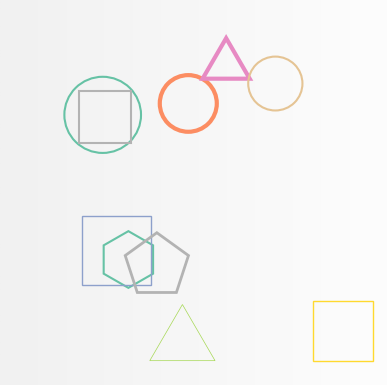[{"shape": "circle", "thickness": 1.5, "radius": 0.49, "center": [0.265, 0.702]}, {"shape": "hexagon", "thickness": 1.5, "radius": 0.37, "center": [0.331, 0.326]}, {"shape": "circle", "thickness": 3, "radius": 0.37, "center": [0.486, 0.731]}, {"shape": "square", "thickness": 1, "radius": 0.45, "center": [0.3, 0.349]}, {"shape": "triangle", "thickness": 3, "radius": 0.35, "center": [0.584, 0.831]}, {"shape": "triangle", "thickness": 0.5, "radius": 0.49, "center": [0.471, 0.112]}, {"shape": "square", "thickness": 1, "radius": 0.39, "center": [0.884, 0.14]}, {"shape": "circle", "thickness": 1.5, "radius": 0.35, "center": [0.711, 0.783]}, {"shape": "pentagon", "thickness": 2, "radius": 0.43, "center": [0.405, 0.31]}, {"shape": "square", "thickness": 1.5, "radius": 0.33, "center": [0.272, 0.696]}]